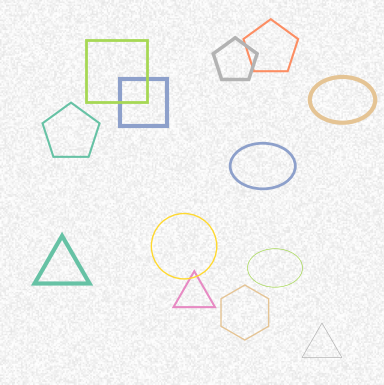[{"shape": "triangle", "thickness": 3, "radius": 0.41, "center": [0.161, 0.305]}, {"shape": "pentagon", "thickness": 1.5, "radius": 0.39, "center": [0.185, 0.656]}, {"shape": "pentagon", "thickness": 1.5, "radius": 0.37, "center": [0.703, 0.875]}, {"shape": "oval", "thickness": 2, "radius": 0.42, "center": [0.682, 0.569]}, {"shape": "square", "thickness": 3, "radius": 0.3, "center": [0.373, 0.734]}, {"shape": "triangle", "thickness": 1.5, "radius": 0.31, "center": [0.505, 0.233]}, {"shape": "oval", "thickness": 0.5, "radius": 0.36, "center": [0.714, 0.304]}, {"shape": "square", "thickness": 2, "radius": 0.4, "center": [0.303, 0.815]}, {"shape": "circle", "thickness": 1, "radius": 0.42, "center": [0.478, 0.36]}, {"shape": "hexagon", "thickness": 1, "radius": 0.36, "center": [0.636, 0.188]}, {"shape": "oval", "thickness": 3, "radius": 0.42, "center": [0.89, 0.741]}, {"shape": "triangle", "thickness": 0.5, "radius": 0.3, "center": [0.836, 0.101]}, {"shape": "pentagon", "thickness": 2.5, "radius": 0.3, "center": [0.611, 0.842]}]